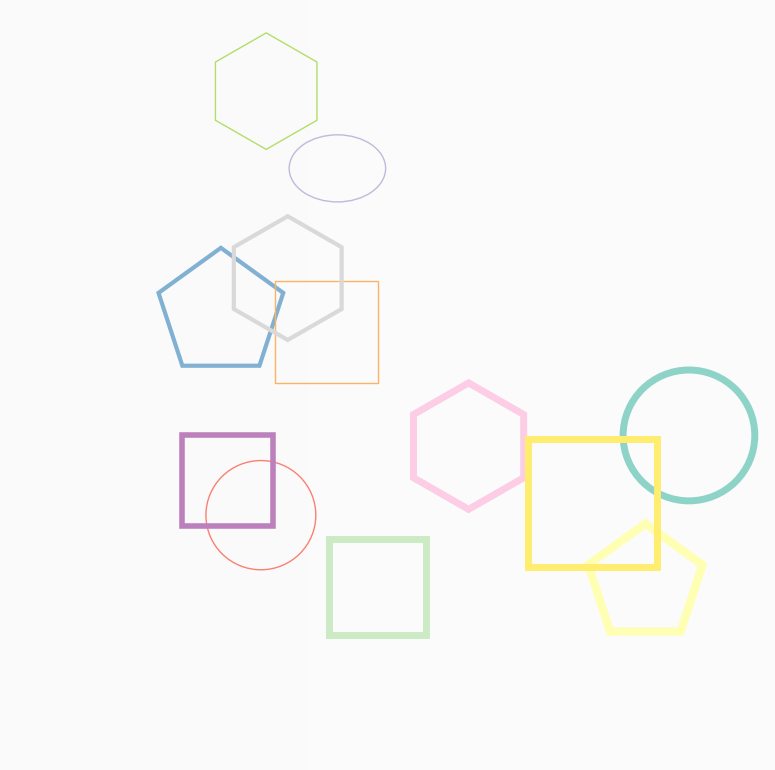[{"shape": "circle", "thickness": 2.5, "radius": 0.42, "center": [0.889, 0.434]}, {"shape": "pentagon", "thickness": 3, "radius": 0.39, "center": [0.833, 0.243]}, {"shape": "oval", "thickness": 0.5, "radius": 0.31, "center": [0.435, 0.781]}, {"shape": "circle", "thickness": 0.5, "radius": 0.35, "center": [0.337, 0.331]}, {"shape": "pentagon", "thickness": 1.5, "radius": 0.42, "center": [0.285, 0.593]}, {"shape": "square", "thickness": 0.5, "radius": 0.33, "center": [0.421, 0.569]}, {"shape": "hexagon", "thickness": 0.5, "radius": 0.38, "center": [0.343, 0.882]}, {"shape": "hexagon", "thickness": 2.5, "radius": 0.41, "center": [0.605, 0.421]}, {"shape": "hexagon", "thickness": 1.5, "radius": 0.4, "center": [0.371, 0.639]}, {"shape": "square", "thickness": 2, "radius": 0.3, "center": [0.294, 0.376]}, {"shape": "square", "thickness": 2.5, "radius": 0.31, "center": [0.487, 0.238]}, {"shape": "square", "thickness": 2.5, "radius": 0.42, "center": [0.765, 0.347]}]